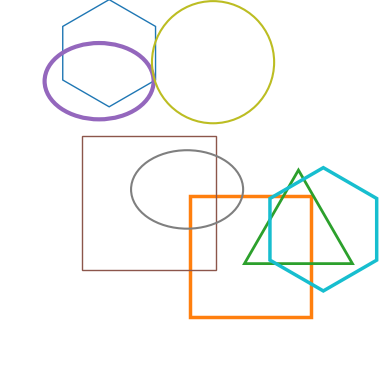[{"shape": "hexagon", "thickness": 1, "radius": 0.7, "center": [0.283, 0.862]}, {"shape": "square", "thickness": 2.5, "radius": 0.79, "center": [0.65, 0.333]}, {"shape": "triangle", "thickness": 2, "radius": 0.81, "center": [0.775, 0.396]}, {"shape": "oval", "thickness": 3, "radius": 0.71, "center": [0.257, 0.789]}, {"shape": "square", "thickness": 1, "radius": 0.87, "center": [0.387, 0.473]}, {"shape": "oval", "thickness": 1.5, "radius": 0.73, "center": [0.486, 0.508]}, {"shape": "circle", "thickness": 1.5, "radius": 0.79, "center": [0.553, 0.838]}, {"shape": "hexagon", "thickness": 2.5, "radius": 0.8, "center": [0.84, 0.404]}]